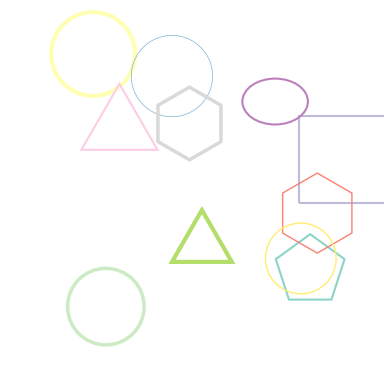[{"shape": "pentagon", "thickness": 1.5, "radius": 0.47, "center": [0.806, 0.298]}, {"shape": "circle", "thickness": 3, "radius": 0.54, "center": [0.242, 0.86]}, {"shape": "square", "thickness": 1.5, "radius": 0.57, "center": [0.89, 0.586]}, {"shape": "hexagon", "thickness": 1, "radius": 0.52, "center": [0.824, 0.447]}, {"shape": "circle", "thickness": 0.5, "radius": 0.53, "center": [0.447, 0.802]}, {"shape": "triangle", "thickness": 3, "radius": 0.45, "center": [0.524, 0.365]}, {"shape": "triangle", "thickness": 1.5, "radius": 0.57, "center": [0.31, 0.668]}, {"shape": "hexagon", "thickness": 2.5, "radius": 0.47, "center": [0.492, 0.679]}, {"shape": "oval", "thickness": 1.5, "radius": 0.43, "center": [0.715, 0.736]}, {"shape": "circle", "thickness": 2.5, "radius": 0.5, "center": [0.275, 0.204]}, {"shape": "circle", "thickness": 1, "radius": 0.46, "center": [0.781, 0.329]}]